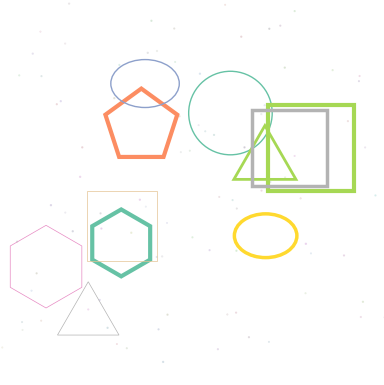[{"shape": "circle", "thickness": 1, "radius": 0.54, "center": [0.599, 0.706]}, {"shape": "hexagon", "thickness": 3, "radius": 0.43, "center": [0.315, 0.369]}, {"shape": "pentagon", "thickness": 3, "radius": 0.49, "center": [0.367, 0.672]}, {"shape": "oval", "thickness": 1, "radius": 0.44, "center": [0.377, 0.783]}, {"shape": "hexagon", "thickness": 0.5, "radius": 0.54, "center": [0.12, 0.307]}, {"shape": "square", "thickness": 3, "radius": 0.55, "center": [0.808, 0.616]}, {"shape": "triangle", "thickness": 2, "radius": 0.47, "center": [0.688, 0.581]}, {"shape": "oval", "thickness": 2.5, "radius": 0.41, "center": [0.69, 0.388]}, {"shape": "square", "thickness": 0.5, "radius": 0.45, "center": [0.317, 0.413]}, {"shape": "triangle", "thickness": 0.5, "radius": 0.46, "center": [0.229, 0.176]}, {"shape": "square", "thickness": 2.5, "radius": 0.49, "center": [0.752, 0.616]}]